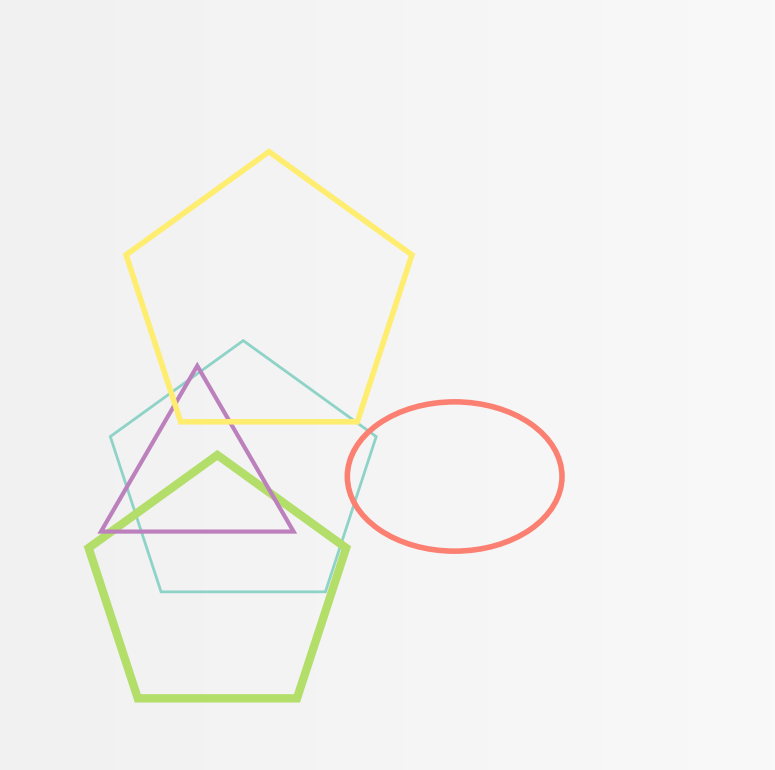[{"shape": "pentagon", "thickness": 1, "radius": 0.9, "center": [0.314, 0.377]}, {"shape": "oval", "thickness": 2, "radius": 0.69, "center": [0.587, 0.381]}, {"shape": "pentagon", "thickness": 3, "radius": 0.87, "center": [0.281, 0.234]}, {"shape": "triangle", "thickness": 1.5, "radius": 0.72, "center": [0.255, 0.381]}, {"shape": "pentagon", "thickness": 2, "radius": 0.97, "center": [0.347, 0.609]}]